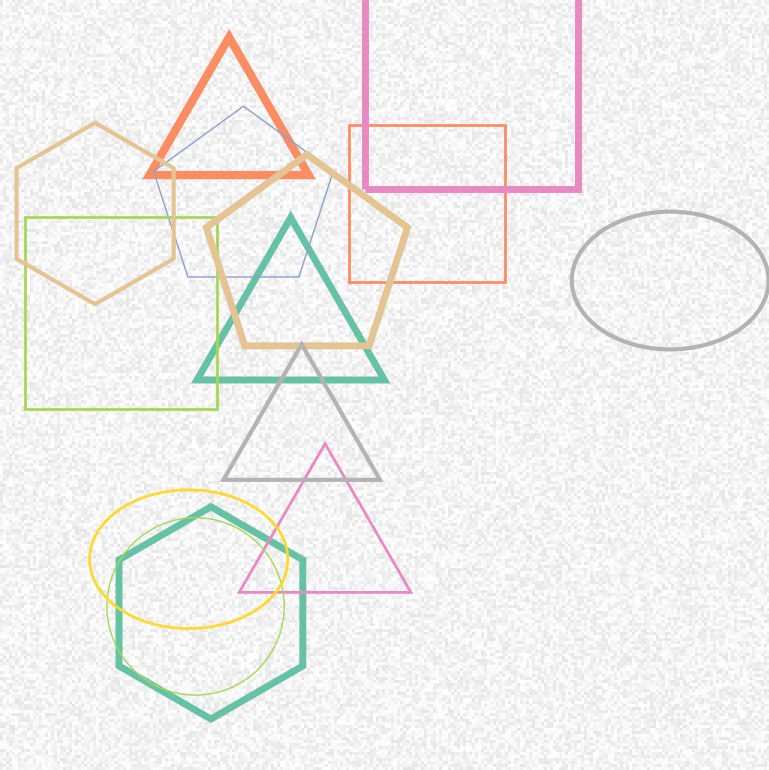[{"shape": "hexagon", "thickness": 2.5, "radius": 0.69, "center": [0.274, 0.204]}, {"shape": "triangle", "thickness": 2.5, "radius": 0.7, "center": [0.378, 0.577]}, {"shape": "square", "thickness": 1, "radius": 0.51, "center": [0.555, 0.736]}, {"shape": "triangle", "thickness": 3, "radius": 0.6, "center": [0.298, 0.832]}, {"shape": "pentagon", "thickness": 0.5, "radius": 0.61, "center": [0.316, 0.739]}, {"shape": "square", "thickness": 2.5, "radius": 0.69, "center": [0.612, 0.894]}, {"shape": "triangle", "thickness": 1, "radius": 0.64, "center": [0.422, 0.295]}, {"shape": "circle", "thickness": 0.5, "radius": 0.58, "center": [0.254, 0.212]}, {"shape": "square", "thickness": 1, "radius": 0.62, "center": [0.157, 0.594]}, {"shape": "oval", "thickness": 1, "radius": 0.64, "center": [0.245, 0.274]}, {"shape": "pentagon", "thickness": 2.5, "radius": 0.69, "center": [0.399, 0.662]}, {"shape": "hexagon", "thickness": 1.5, "radius": 0.59, "center": [0.124, 0.723]}, {"shape": "oval", "thickness": 1.5, "radius": 0.64, "center": [0.87, 0.636]}, {"shape": "triangle", "thickness": 1.5, "radius": 0.59, "center": [0.392, 0.436]}]